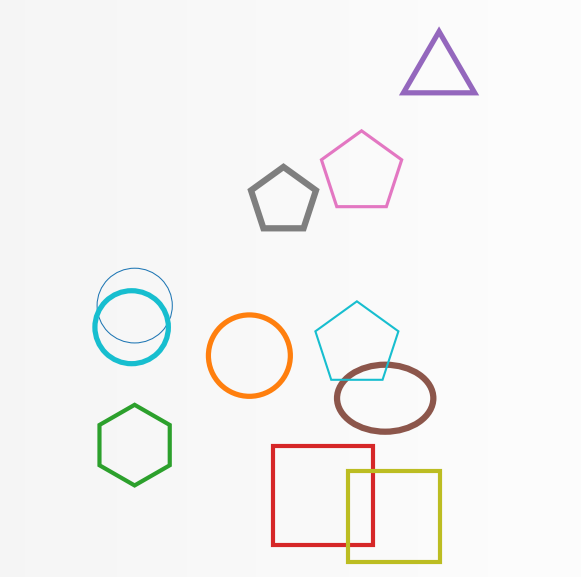[{"shape": "circle", "thickness": 0.5, "radius": 0.32, "center": [0.232, 0.47]}, {"shape": "circle", "thickness": 2.5, "radius": 0.35, "center": [0.429, 0.383]}, {"shape": "hexagon", "thickness": 2, "radius": 0.35, "center": [0.232, 0.228]}, {"shape": "square", "thickness": 2, "radius": 0.43, "center": [0.556, 0.141]}, {"shape": "triangle", "thickness": 2.5, "radius": 0.35, "center": [0.755, 0.874]}, {"shape": "oval", "thickness": 3, "radius": 0.41, "center": [0.663, 0.31]}, {"shape": "pentagon", "thickness": 1.5, "radius": 0.36, "center": [0.622, 0.7]}, {"shape": "pentagon", "thickness": 3, "radius": 0.29, "center": [0.488, 0.651]}, {"shape": "square", "thickness": 2, "radius": 0.39, "center": [0.678, 0.105]}, {"shape": "circle", "thickness": 2.5, "radius": 0.32, "center": [0.226, 0.433]}, {"shape": "pentagon", "thickness": 1, "radius": 0.38, "center": [0.614, 0.402]}]